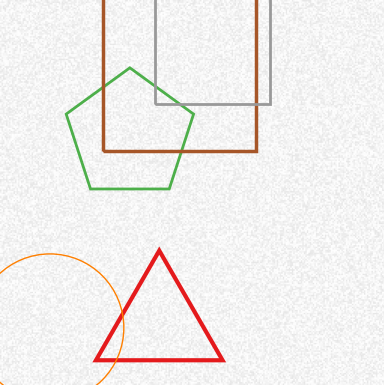[{"shape": "triangle", "thickness": 3, "radius": 0.95, "center": [0.414, 0.159]}, {"shape": "pentagon", "thickness": 2, "radius": 0.87, "center": [0.337, 0.65]}, {"shape": "circle", "thickness": 1, "radius": 0.96, "center": [0.13, 0.148]}, {"shape": "square", "thickness": 2.5, "radius": 0.99, "center": [0.466, 0.806]}, {"shape": "square", "thickness": 2, "radius": 0.75, "center": [0.551, 0.879]}]